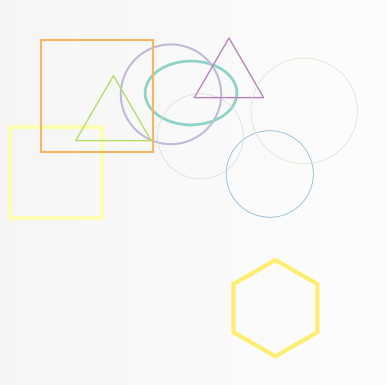[{"shape": "oval", "thickness": 2, "radius": 0.59, "center": [0.493, 0.758]}, {"shape": "square", "thickness": 3, "radius": 0.59, "center": [0.144, 0.553]}, {"shape": "circle", "thickness": 1.5, "radius": 0.65, "center": [0.441, 0.755]}, {"shape": "circle", "thickness": 0.5, "radius": 0.56, "center": [0.696, 0.548]}, {"shape": "square", "thickness": 1.5, "radius": 0.72, "center": [0.249, 0.751]}, {"shape": "triangle", "thickness": 1, "radius": 0.56, "center": [0.293, 0.691]}, {"shape": "circle", "thickness": 0.5, "radius": 0.55, "center": [0.517, 0.646]}, {"shape": "triangle", "thickness": 1, "radius": 0.52, "center": [0.591, 0.798]}, {"shape": "circle", "thickness": 0.5, "radius": 0.69, "center": [0.785, 0.712]}, {"shape": "hexagon", "thickness": 3, "radius": 0.63, "center": [0.711, 0.2]}]